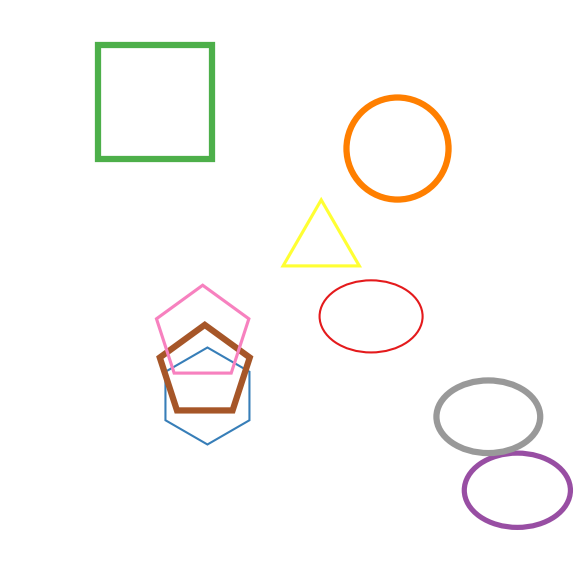[{"shape": "oval", "thickness": 1, "radius": 0.45, "center": [0.643, 0.451]}, {"shape": "hexagon", "thickness": 1, "radius": 0.42, "center": [0.359, 0.313]}, {"shape": "square", "thickness": 3, "radius": 0.49, "center": [0.268, 0.822]}, {"shape": "oval", "thickness": 2.5, "radius": 0.46, "center": [0.896, 0.15]}, {"shape": "circle", "thickness": 3, "radius": 0.44, "center": [0.688, 0.742]}, {"shape": "triangle", "thickness": 1.5, "radius": 0.38, "center": [0.556, 0.577]}, {"shape": "pentagon", "thickness": 3, "radius": 0.41, "center": [0.355, 0.355]}, {"shape": "pentagon", "thickness": 1.5, "radius": 0.42, "center": [0.351, 0.421]}, {"shape": "oval", "thickness": 3, "radius": 0.45, "center": [0.846, 0.277]}]